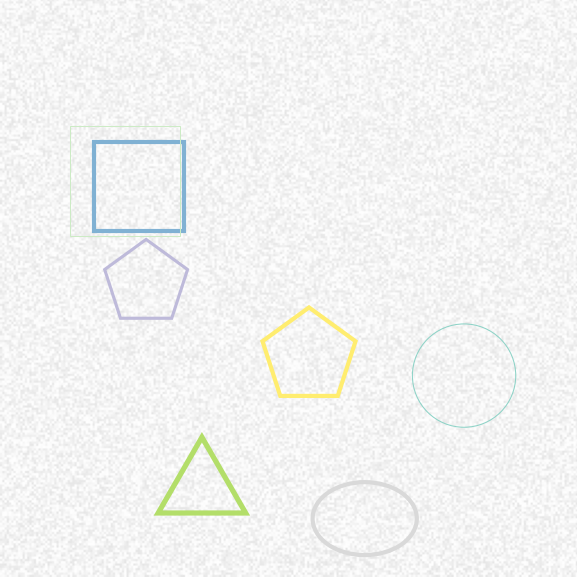[{"shape": "circle", "thickness": 0.5, "radius": 0.45, "center": [0.804, 0.349]}, {"shape": "pentagon", "thickness": 1.5, "radius": 0.38, "center": [0.253, 0.509]}, {"shape": "square", "thickness": 2, "radius": 0.39, "center": [0.241, 0.676]}, {"shape": "triangle", "thickness": 2.5, "radius": 0.44, "center": [0.35, 0.155]}, {"shape": "oval", "thickness": 2, "radius": 0.45, "center": [0.632, 0.101]}, {"shape": "square", "thickness": 0.5, "radius": 0.48, "center": [0.216, 0.686]}, {"shape": "pentagon", "thickness": 2, "radius": 0.42, "center": [0.535, 0.382]}]